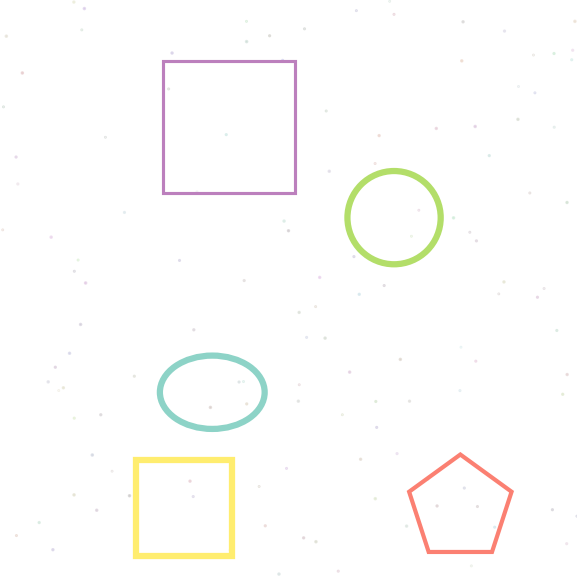[{"shape": "oval", "thickness": 3, "radius": 0.45, "center": [0.368, 0.32]}, {"shape": "pentagon", "thickness": 2, "radius": 0.47, "center": [0.797, 0.119]}, {"shape": "circle", "thickness": 3, "radius": 0.4, "center": [0.682, 0.622]}, {"shape": "square", "thickness": 1.5, "radius": 0.57, "center": [0.396, 0.78]}, {"shape": "square", "thickness": 3, "radius": 0.42, "center": [0.319, 0.119]}]